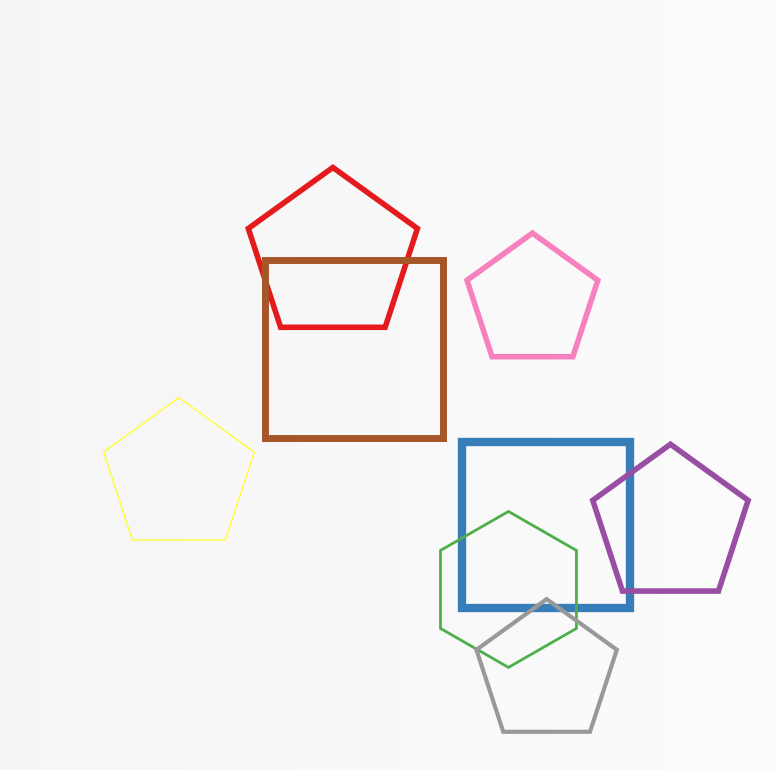[{"shape": "pentagon", "thickness": 2, "radius": 0.57, "center": [0.43, 0.668]}, {"shape": "square", "thickness": 3, "radius": 0.54, "center": [0.705, 0.318]}, {"shape": "hexagon", "thickness": 1, "radius": 0.51, "center": [0.656, 0.235]}, {"shape": "pentagon", "thickness": 2, "radius": 0.53, "center": [0.865, 0.318]}, {"shape": "pentagon", "thickness": 0.5, "radius": 0.51, "center": [0.231, 0.381]}, {"shape": "square", "thickness": 2.5, "radius": 0.58, "center": [0.457, 0.547]}, {"shape": "pentagon", "thickness": 2, "radius": 0.44, "center": [0.687, 0.609]}, {"shape": "pentagon", "thickness": 1.5, "radius": 0.48, "center": [0.705, 0.127]}]